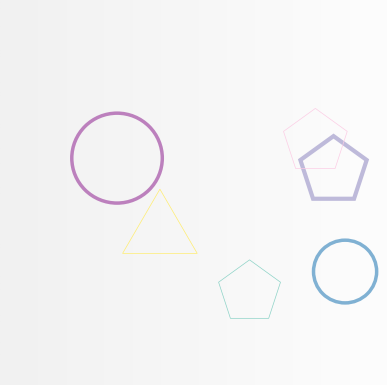[{"shape": "pentagon", "thickness": 0.5, "radius": 0.42, "center": [0.644, 0.241]}, {"shape": "pentagon", "thickness": 3, "radius": 0.45, "center": [0.861, 0.557]}, {"shape": "circle", "thickness": 2.5, "radius": 0.41, "center": [0.891, 0.295]}, {"shape": "pentagon", "thickness": 0.5, "radius": 0.43, "center": [0.814, 0.632]}, {"shape": "circle", "thickness": 2.5, "radius": 0.58, "center": [0.302, 0.589]}, {"shape": "triangle", "thickness": 0.5, "radius": 0.56, "center": [0.413, 0.397]}]